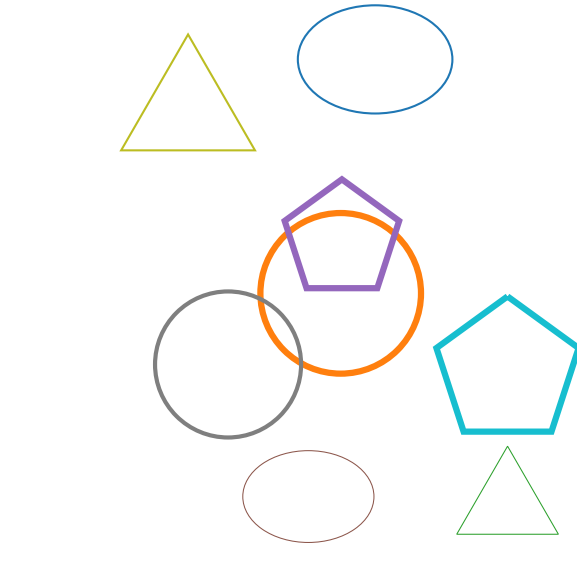[{"shape": "oval", "thickness": 1, "radius": 0.67, "center": [0.65, 0.896]}, {"shape": "circle", "thickness": 3, "radius": 0.7, "center": [0.59, 0.491]}, {"shape": "triangle", "thickness": 0.5, "radius": 0.51, "center": [0.879, 0.125]}, {"shape": "pentagon", "thickness": 3, "radius": 0.52, "center": [0.592, 0.584]}, {"shape": "oval", "thickness": 0.5, "radius": 0.57, "center": [0.534, 0.139]}, {"shape": "circle", "thickness": 2, "radius": 0.63, "center": [0.395, 0.368]}, {"shape": "triangle", "thickness": 1, "radius": 0.67, "center": [0.326, 0.806]}, {"shape": "pentagon", "thickness": 3, "radius": 0.65, "center": [0.879, 0.356]}]